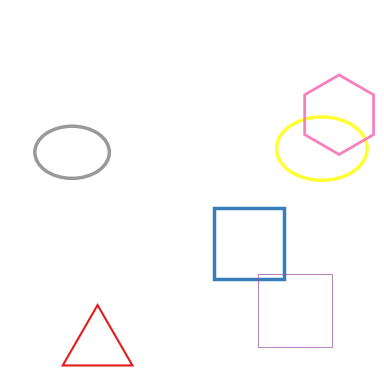[{"shape": "triangle", "thickness": 1.5, "radius": 0.52, "center": [0.253, 0.103]}, {"shape": "square", "thickness": 2.5, "radius": 0.46, "center": [0.646, 0.367]}, {"shape": "square", "thickness": 0.5, "radius": 0.48, "center": [0.766, 0.194]}, {"shape": "oval", "thickness": 2.5, "radius": 0.59, "center": [0.836, 0.614]}, {"shape": "hexagon", "thickness": 2, "radius": 0.52, "center": [0.881, 0.702]}, {"shape": "oval", "thickness": 2.5, "radius": 0.48, "center": [0.187, 0.604]}]